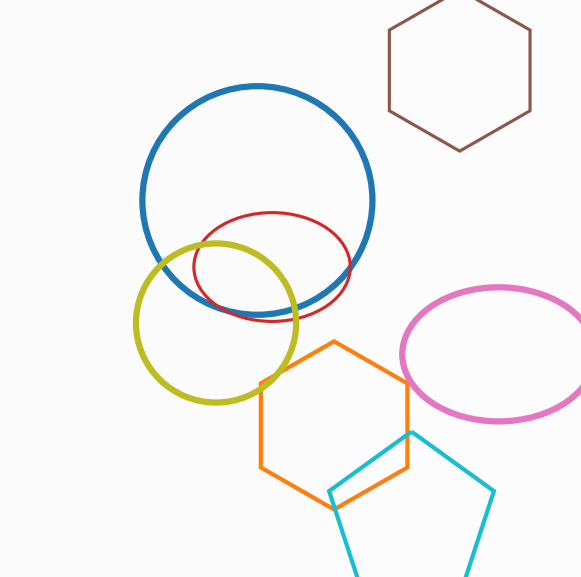[{"shape": "circle", "thickness": 3, "radius": 0.99, "center": [0.443, 0.652]}, {"shape": "hexagon", "thickness": 2, "radius": 0.73, "center": [0.575, 0.262]}, {"shape": "oval", "thickness": 1.5, "radius": 0.67, "center": [0.468, 0.537]}, {"shape": "hexagon", "thickness": 1.5, "radius": 0.7, "center": [0.791, 0.877]}, {"shape": "oval", "thickness": 3, "radius": 0.83, "center": [0.858, 0.386]}, {"shape": "circle", "thickness": 3, "radius": 0.69, "center": [0.372, 0.44]}, {"shape": "pentagon", "thickness": 2, "radius": 0.75, "center": [0.708, 0.103]}]